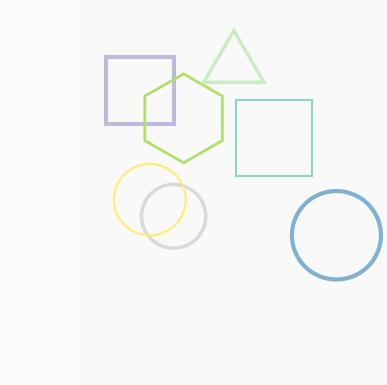[{"shape": "square", "thickness": 1.5, "radius": 0.49, "center": [0.706, 0.641]}, {"shape": "square", "thickness": 3, "radius": 0.44, "center": [0.362, 0.765]}, {"shape": "circle", "thickness": 3, "radius": 0.57, "center": [0.868, 0.389]}, {"shape": "hexagon", "thickness": 2, "radius": 0.58, "center": [0.474, 0.693]}, {"shape": "circle", "thickness": 2.5, "radius": 0.41, "center": [0.448, 0.438]}, {"shape": "triangle", "thickness": 2.5, "radius": 0.45, "center": [0.603, 0.831]}, {"shape": "circle", "thickness": 1.5, "radius": 0.46, "center": [0.387, 0.482]}]